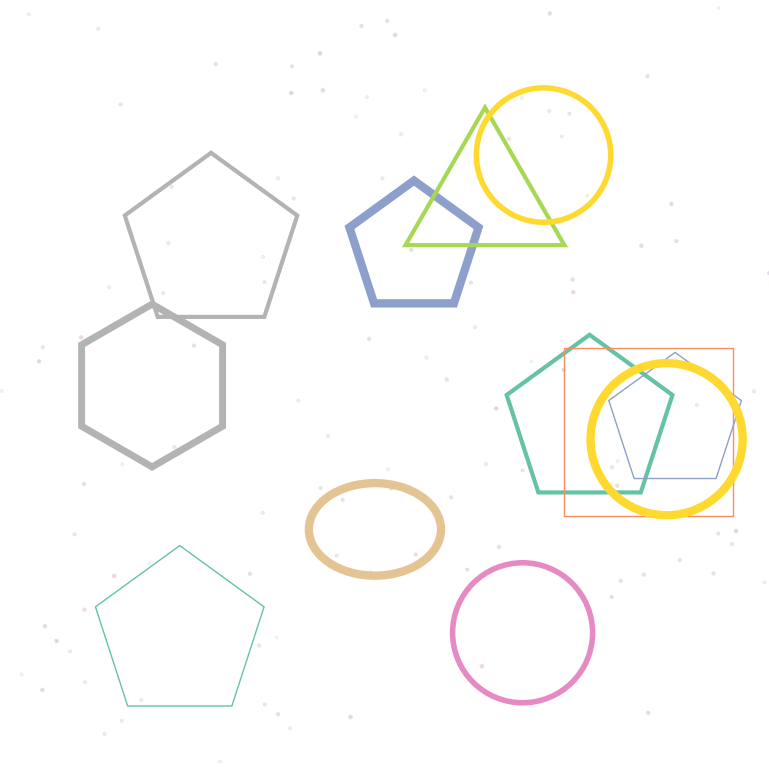[{"shape": "pentagon", "thickness": 1.5, "radius": 0.57, "center": [0.766, 0.452]}, {"shape": "pentagon", "thickness": 0.5, "radius": 0.58, "center": [0.233, 0.176]}, {"shape": "square", "thickness": 0.5, "radius": 0.55, "center": [0.842, 0.439]}, {"shape": "pentagon", "thickness": 0.5, "radius": 0.45, "center": [0.877, 0.452]}, {"shape": "pentagon", "thickness": 3, "radius": 0.44, "center": [0.538, 0.677]}, {"shape": "circle", "thickness": 2, "radius": 0.45, "center": [0.679, 0.178]}, {"shape": "triangle", "thickness": 1.5, "radius": 0.6, "center": [0.63, 0.741]}, {"shape": "circle", "thickness": 2, "radius": 0.44, "center": [0.706, 0.799]}, {"shape": "circle", "thickness": 3, "radius": 0.49, "center": [0.866, 0.43]}, {"shape": "oval", "thickness": 3, "radius": 0.43, "center": [0.487, 0.312]}, {"shape": "pentagon", "thickness": 1.5, "radius": 0.59, "center": [0.274, 0.684]}, {"shape": "hexagon", "thickness": 2.5, "radius": 0.53, "center": [0.198, 0.499]}]